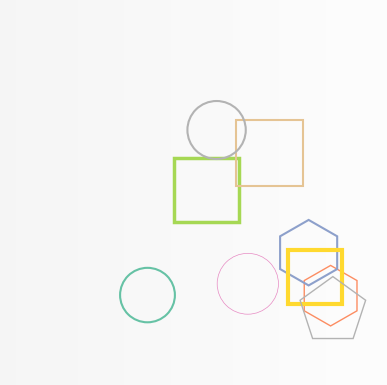[{"shape": "circle", "thickness": 1.5, "radius": 0.35, "center": [0.381, 0.234]}, {"shape": "hexagon", "thickness": 1, "radius": 0.39, "center": [0.853, 0.232]}, {"shape": "hexagon", "thickness": 1.5, "radius": 0.43, "center": [0.796, 0.344]}, {"shape": "circle", "thickness": 0.5, "radius": 0.4, "center": [0.64, 0.263]}, {"shape": "square", "thickness": 2.5, "radius": 0.41, "center": [0.533, 0.506]}, {"shape": "square", "thickness": 3, "radius": 0.35, "center": [0.813, 0.281]}, {"shape": "square", "thickness": 1.5, "radius": 0.43, "center": [0.695, 0.603]}, {"shape": "pentagon", "thickness": 1, "radius": 0.44, "center": [0.859, 0.193]}, {"shape": "circle", "thickness": 1.5, "radius": 0.38, "center": [0.559, 0.662]}]